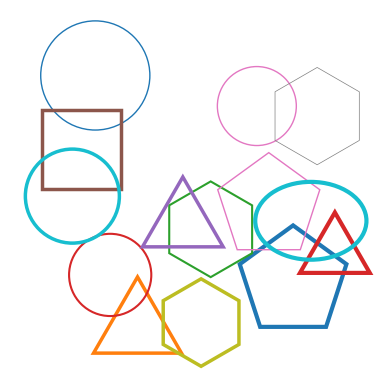[{"shape": "circle", "thickness": 1, "radius": 0.71, "center": [0.248, 0.804]}, {"shape": "pentagon", "thickness": 3, "radius": 0.73, "center": [0.761, 0.269]}, {"shape": "triangle", "thickness": 2.5, "radius": 0.66, "center": [0.357, 0.149]}, {"shape": "hexagon", "thickness": 1.5, "radius": 0.62, "center": [0.547, 0.404]}, {"shape": "circle", "thickness": 1.5, "radius": 0.53, "center": [0.286, 0.286]}, {"shape": "triangle", "thickness": 3, "radius": 0.52, "center": [0.87, 0.344]}, {"shape": "triangle", "thickness": 2.5, "radius": 0.6, "center": [0.475, 0.419]}, {"shape": "square", "thickness": 2.5, "radius": 0.52, "center": [0.212, 0.612]}, {"shape": "pentagon", "thickness": 1, "radius": 0.7, "center": [0.698, 0.464]}, {"shape": "circle", "thickness": 1, "radius": 0.51, "center": [0.667, 0.725]}, {"shape": "hexagon", "thickness": 0.5, "radius": 0.63, "center": [0.824, 0.698]}, {"shape": "hexagon", "thickness": 2.5, "radius": 0.57, "center": [0.522, 0.162]}, {"shape": "oval", "thickness": 3, "radius": 0.72, "center": [0.807, 0.427]}, {"shape": "circle", "thickness": 2.5, "radius": 0.61, "center": [0.188, 0.491]}]